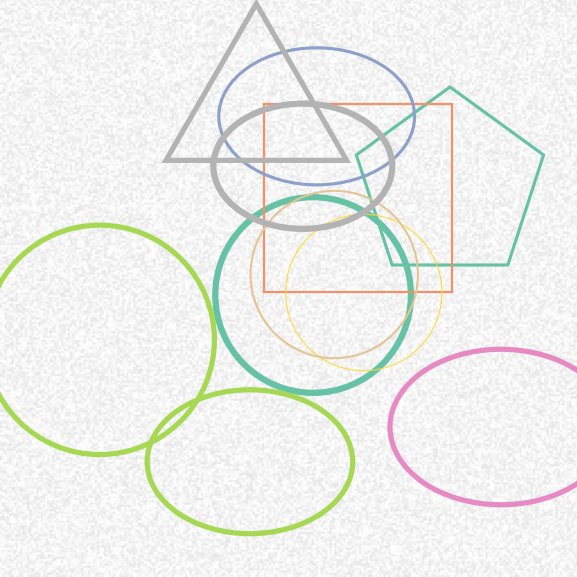[{"shape": "circle", "thickness": 3, "radius": 0.85, "center": [0.542, 0.488]}, {"shape": "pentagon", "thickness": 1.5, "radius": 0.85, "center": [0.779, 0.678]}, {"shape": "square", "thickness": 1, "radius": 0.81, "center": [0.62, 0.657]}, {"shape": "oval", "thickness": 1.5, "radius": 0.85, "center": [0.548, 0.798]}, {"shape": "oval", "thickness": 2.5, "radius": 0.96, "center": [0.868, 0.26]}, {"shape": "circle", "thickness": 2.5, "radius": 0.99, "center": [0.173, 0.411]}, {"shape": "oval", "thickness": 2.5, "radius": 0.89, "center": [0.433, 0.2]}, {"shape": "circle", "thickness": 0.5, "radius": 0.68, "center": [0.63, 0.493]}, {"shape": "circle", "thickness": 1, "radius": 0.72, "center": [0.579, 0.524]}, {"shape": "triangle", "thickness": 2.5, "radius": 0.9, "center": [0.444, 0.812]}, {"shape": "oval", "thickness": 3, "radius": 0.77, "center": [0.524, 0.711]}]